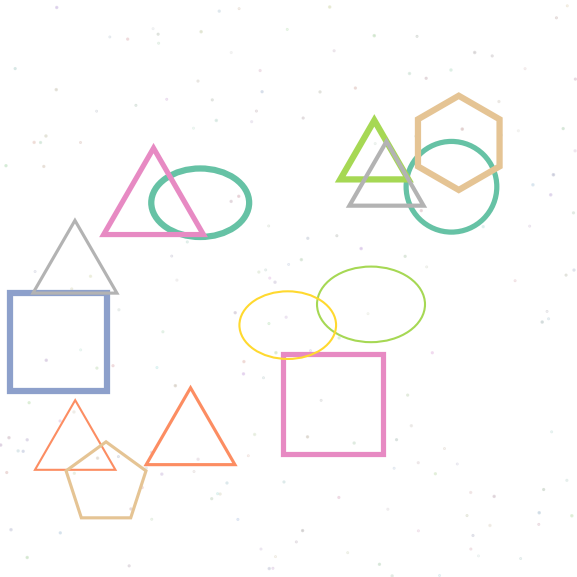[{"shape": "oval", "thickness": 3, "radius": 0.42, "center": [0.347, 0.648]}, {"shape": "circle", "thickness": 2.5, "radius": 0.39, "center": [0.782, 0.676]}, {"shape": "triangle", "thickness": 1, "radius": 0.4, "center": [0.13, 0.226]}, {"shape": "triangle", "thickness": 1.5, "radius": 0.44, "center": [0.33, 0.239]}, {"shape": "square", "thickness": 3, "radius": 0.42, "center": [0.102, 0.407]}, {"shape": "square", "thickness": 2.5, "radius": 0.43, "center": [0.577, 0.3]}, {"shape": "triangle", "thickness": 2.5, "radius": 0.5, "center": [0.266, 0.643]}, {"shape": "oval", "thickness": 1, "radius": 0.47, "center": [0.642, 0.472]}, {"shape": "triangle", "thickness": 3, "radius": 0.34, "center": [0.648, 0.723]}, {"shape": "oval", "thickness": 1, "radius": 0.42, "center": [0.498, 0.436]}, {"shape": "pentagon", "thickness": 1.5, "radius": 0.36, "center": [0.184, 0.161]}, {"shape": "hexagon", "thickness": 3, "radius": 0.41, "center": [0.794, 0.752]}, {"shape": "triangle", "thickness": 1.5, "radius": 0.42, "center": [0.13, 0.534]}, {"shape": "triangle", "thickness": 2, "radius": 0.37, "center": [0.669, 0.68]}]